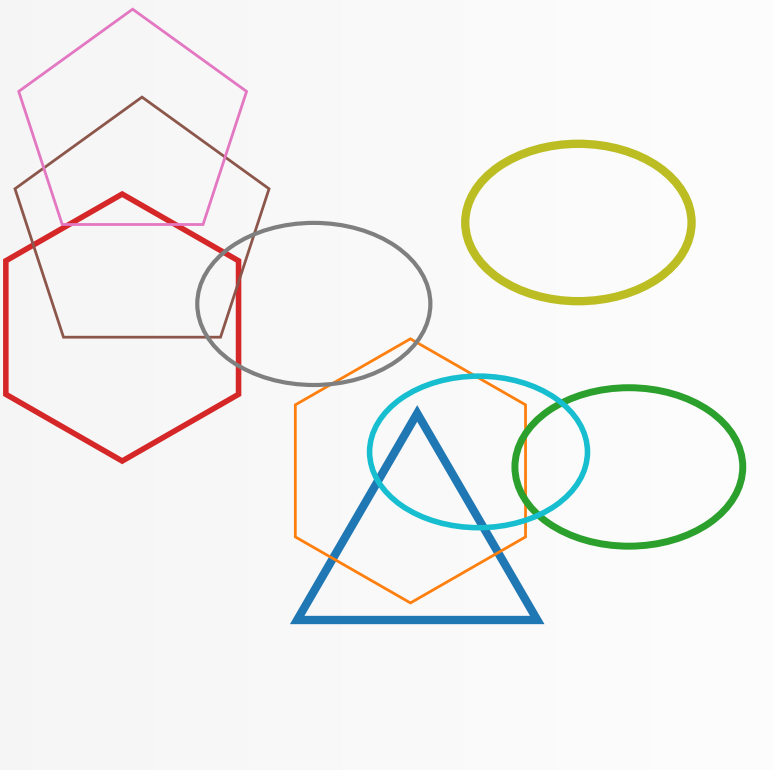[{"shape": "triangle", "thickness": 3, "radius": 0.89, "center": [0.538, 0.284]}, {"shape": "hexagon", "thickness": 1, "radius": 0.86, "center": [0.53, 0.388]}, {"shape": "oval", "thickness": 2.5, "radius": 0.73, "center": [0.811, 0.394]}, {"shape": "hexagon", "thickness": 2, "radius": 0.87, "center": [0.158, 0.575]}, {"shape": "pentagon", "thickness": 1, "radius": 0.86, "center": [0.183, 0.702]}, {"shape": "pentagon", "thickness": 1, "radius": 0.77, "center": [0.171, 0.833]}, {"shape": "oval", "thickness": 1.5, "radius": 0.75, "center": [0.405, 0.605]}, {"shape": "oval", "thickness": 3, "radius": 0.73, "center": [0.746, 0.711]}, {"shape": "oval", "thickness": 2, "radius": 0.7, "center": [0.617, 0.413]}]